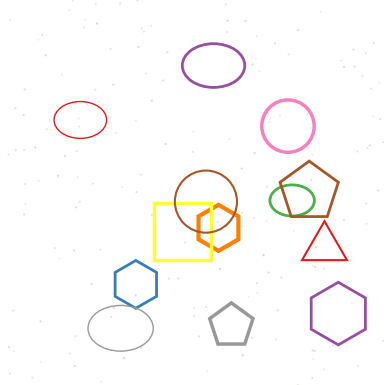[{"shape": "oval", "thickness": 1, "radius": 0.34, "center": [0.209, 0.688]}, {"shape": "triangle", "thickness": 1.5, "radius": 0.34, "center": [0.843, 0.358]}, {"shape": "hexagon", "thickness": 2, "radius": 0.31, "center": [0.353, 0.261]}, {"shape": "oval", "thickness": 2, "radius": 0.29, "center": [0.759, 0.479]}, {"shape": "hexagon", "thickness": 2, "radius": 0.41, "center": [0.879, 0.186]}, {"shape": "oval", "thickness": 2, "radius": 0.41, "center": [0.555, 0.83]}, {"shape": "hexagon", "thickness": 3, "radius": 0.3, "center": [0.567, 0.408]}, {"shape": "square", "thickness": 2.5, "radius": 0.37, "center": [0.475, 0.398]}, {"shape": "circle", "thickness": 1.5, "radius": 0.4, "center": [0.535, 0.476]}, {"shape": "pentagon", "thickness": 2, "radius": 0.4, "center": [0.803, 0.502]}, {"shape": "circle", "thickness": 2.5, "radius": 0.34, "center": [0.748, 0.672]}, {"shape": "pentagon", "thickness": 2.5, "radius": 0.3, "center": [0.601, 0.154]}, {"shape": "oval", "thickness": 1, "radius": 0.42, "center": [0.313, 0.147]}]